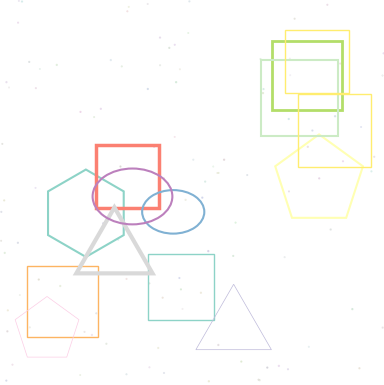[{"shape": "hexagon", "thickness": 1.5, "radius": 0.57, "center": [0.223, 0.446]}, {"shape": "square", "thickness": 1, "radius": 0.43, "center": [0.47, 0.254]}, {"shape": "pentagon", "thickness": 1.5, "radius": 0.6, "center": [0.829, 0.531]}, {"shape": "triangle", "thickness": 0.5, "radius": 0.57, "center": [0.607, 0.148]}, {"shape": "square", "thickness": 2.5, "radius": 0.41, "center": [0.331, 0.541]}, {"shape": "oval", "thickness": 1.5, "radius": 0.4, "center": [0.45, 0.45]}, {"shape": "square", "thickness": 1, "radius": 0.46, "center": [0.163, 0.216]}, {"shape": "square", "thickness": 2, "radius": 0.45, "center": [0.797, 0.803]}, {"shape": "pentagon", "thickness": 0.5, "radius": 0.44, "center": [0.122, 0.143]}, {"shape": "triangle", "thickness": 3, "radius": 0.57, "center": [0.297, 0.347]}, {"shape": "oval", "thickness": 1.5, "radius": 0.52, "center": [0.344, 0.49]}, {"shape": "square", "thickness": 1.5, "radius": 0.49, "center": [0.778, 0.746]}, {"shape": "square", "thickness": 1, "radius": 0.41, "center": [0.824, 0.84]}, {"shape": "square", "thickness": 1, "radius": 0.47, "center": [0.868, 0.662]}]